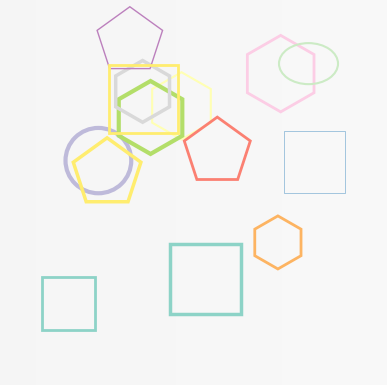[{"shape": "square", "thickness": 2.5, "radius": 0.46, "center": [0.531, 0.275]}, {"shape": "square", "thickness": 2, "radius": 0.34, "center": [0.176, 0.212]}, {"shape": "hexagon", "thickness": 1.5, "radius": 0.44, "center": [0.468, 0.725]}, {"shape": "circle", "thickness": 3, "radius": 0.42, "center": [0.254, 0.583]}, {"shape": "pentagon", "thickness": 2, "radius": 0.45, "center": [0.561, 0.606]}, {"shape": "square", "thickness": 0.5, "radius": 0.4, "center": [0.812, 0.58]}, {"shape": "hexagon", "thickness": 2, "radius": 0.34, "center": [0.717, 0.37]}, {"shape": "hexagon", "thickness": 3, "radius": 0.47, "center": [0.388, 0.695]}, {"shape": "hexagon", "thickness": 2, "radius": 0.5, "center": [0.724, 0.809]}, {"shape": "hexagon", "thickness": 2.5, "radius": 0.4, "center": [0.368, 0.763]}, {"shape": "pentagon", "thickness": 1, "radius": 0.44, "center": [0.335, 0.894]}, {"shape": "oval", "thickness": 1.5, "radius": 0.38, "center": [0.796, 0.835]}, {"shape": "square", "thickness": 2, "radius": 0.44, "center": [0.37, 0.742]}, {"shape": "pentagon", "thickness": 2.5, "radius": 0.46, "center": [0.276, 0.55]}]